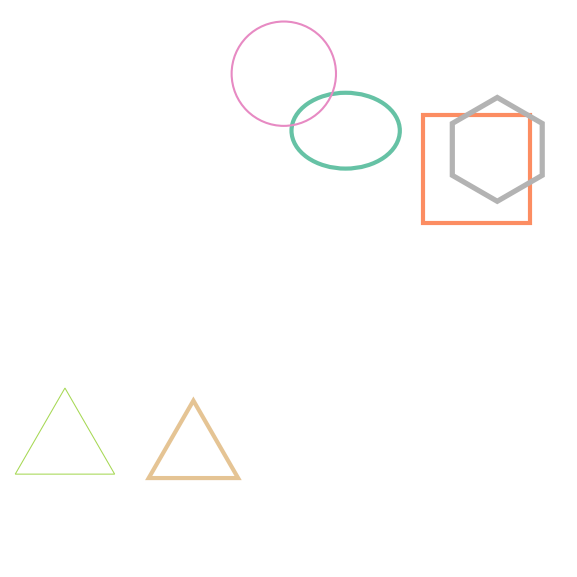[{"shape": "oval", "thickness": 2, "radius": 0.47, "center": [0.599, 0.773]}, {"shape": "square", "thickness": 2, "radius": 0.47, "center": [0.825, 0.706]}, {"shape": "circle", "thickness": 1, "radius": 0.45, "center": [0.491, 0.872]}, {"shape": "triangle", "thickness": 0.5, "radius": 0.5, "center": [0.112, 0.228]}, {"shape": "triangle", "thickness": 2, "radius": 0.45, "center": [0.335, 0.216]}, {"shape": "hexagon", "thickness": 2.5, "radius": 0.45, "center": [0.861, 0.74]}]